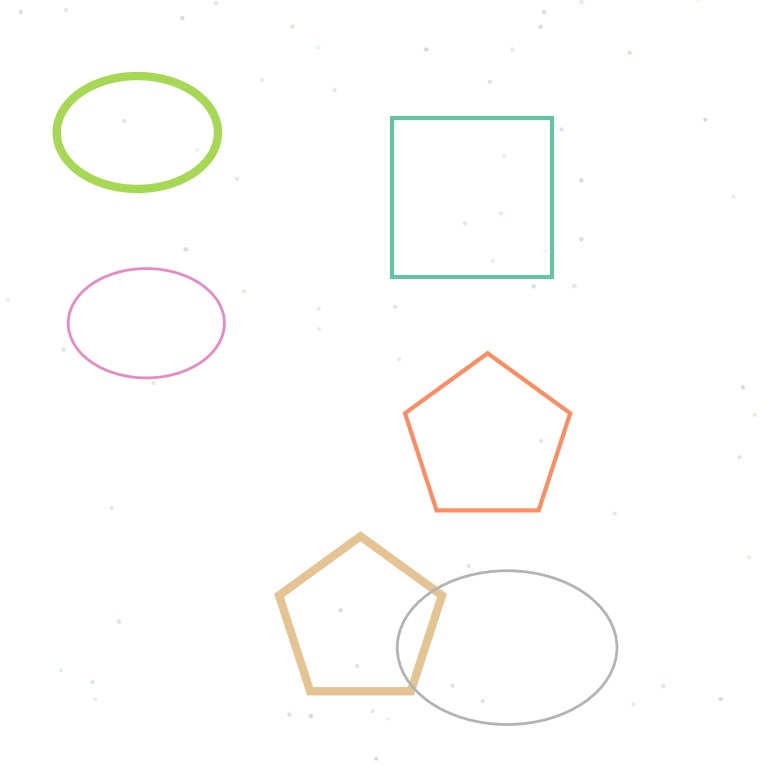[{"shape": "square", "thickness": 1.5, "radius": 0.52, "center": [0.613, 0.743]}, {"shape": "pentagon", "thickness": 1.5, "radius": 0.56, "center": [0.633, 0.428]}, {"shape": "oval", "thickness": 1, "radius": 0.51, "center": [0.19, 0.58]}, {"shape": "oval", "thickness": 3, "radius": 0.52, "center": [0.178, 0.828]}, {"shape": "pentagon", "thickness": 3, "radius": 0.56, "center": [0.468, 0.192]}, {"shape": "oval", "thickness": 1, "radius": 0.71, "center": [0.659, 0.159]}]